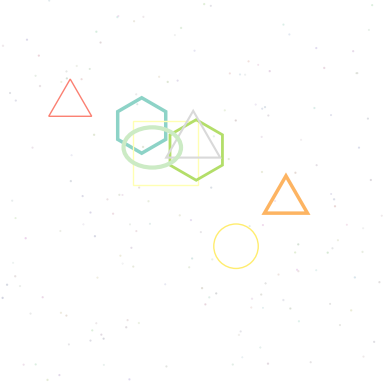[{"shape": "hexagon", "thickness": 2.5, "radius": 0.36, "center": [0.368, 0.674]}, {"shape": "square", "thickness": 1, "radius": 0.42, "center": [0.43, 0.603]}, {"shape": "triangle", "thickness": 1, "radius": 0.32, "center": [0.182, 0.73]}, {"shape": "triangle", "thickness": 2.5, "radius": 0.32, "center": [0.743, 0.479]}, {"shape": "hexagon", "thickness": 2, "radius": 0.39, "center": [0.51, 0.611]}, {"shape": "triangle", "thickness": 1.5, "radius": 0.4, "center": [0.502, 0.631]}, {"shape": "oval", "thickness": 3, "radius": 0.37, "center": [0.396, 0.617]}, {"shape": "circle", "thickness": 1, "radius": 0.29, "center": [0.613, 0.36]}]